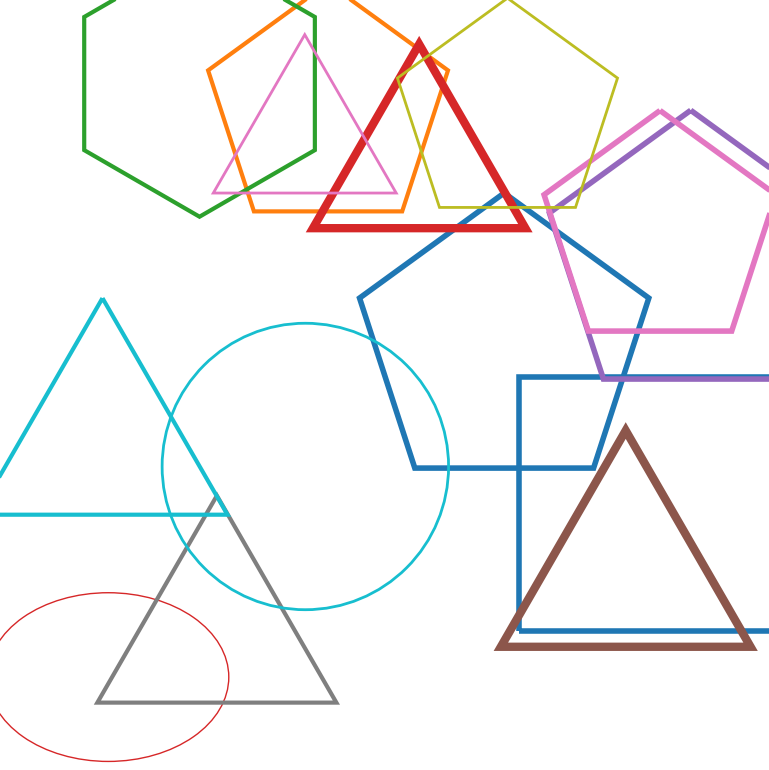[{"shape": "square", "thickness": 2, "radius": 0.83, "center": [0.839, 0.345]}, {"shape": "pentagon", "thickness": 2, "radius": 0.99, "center": [0.655, 0.552]}, {"shape": "pentagon", "thickness": 1.5, "radius": 0.82, "center": [0.426, 0.858]}, {"shape": "hexagon", "thickness": 1.5, "radius": 0.86, "center": [0.259, 0.891]}, {"shape": "oval", "thickness": 0.5, "radius": 0.78, "center": [0.141, 0.121]}, {"shape": "triangle", "thickness": 3, "radius": 0.8, "center": [0.544, 0.783]}, {"shape": "pentagon", "thickness": 2, "radius": 0.96, "center": [0.897, 0.664]}, {"shape": "triangle", "thickness": 3, "radius": 0.94, "center": [0.813, 0.254]}, {"shape": "triangle", "thickness": 1, "radius": 0.69, "center": [0.396, 0.818]}, {"shape": "pentagon", "thickness": 2, "radius": 0.79, "center": [0.857, 0.698]}, {"shape": "triangle", "thickness": 1.5, "radius": 0.9, "center": [0.282, 0.177]}, {"shape": "pentagon", "thickness": 1, "radius": 0.75, "center": [0.659, 0.852]}, {"shape": "triangle", "thickness": 1.5, "radius": 0.94, "center": [0.133, 0.425]}, {"shape": "circle", "thickness": 1, "radius": 0.93, "center": [0.397, 0.394]}]